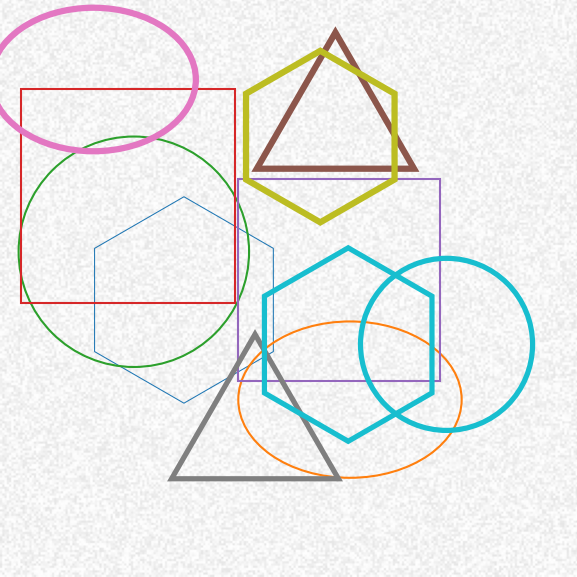[{"shape": "hexagon", "thickness": 0.5, "radius": 0.89, "center": [0.319, 0.48]}, {"shape": "oval", "thickness": 1, "radius": 0.97, "center": [0.606, 0.307]}, {"shape": "circle", "thickness": 1, "radius": 1.0, "center": [0.232, 0.563]}, {"shape": "square", "thickness": 1, "radius": 0.93, "center": [0.221, 0.66]}, {"shape": "square", "thickness": 1, "radius": 0.88, "center": [0.587, 0.514]}, {"shape": "triangle", "thickness": 3, "radius": 0.79, "center": [0.581, 0.786]}, {"shape": "oval", "thickness": 3, "radius": 0.89, "center": [0.162, 0.861]}, {"shape": "triangle", "thickness": 2.5, "radius": 0.83, "center": [0.442, 0.254]}, {"shape": "hexagon", "thickness": 3, "radius": 0.74, "center": [0.555, 0.763]}, {"shape": "circle", "thickness": 2.5, "radius": 0.74, "center": [0.773, 0.403]}, {"shape": "hexagon", "thickness": 2.5, "radius": 0.84, "center": [0.603, 0.402]}]